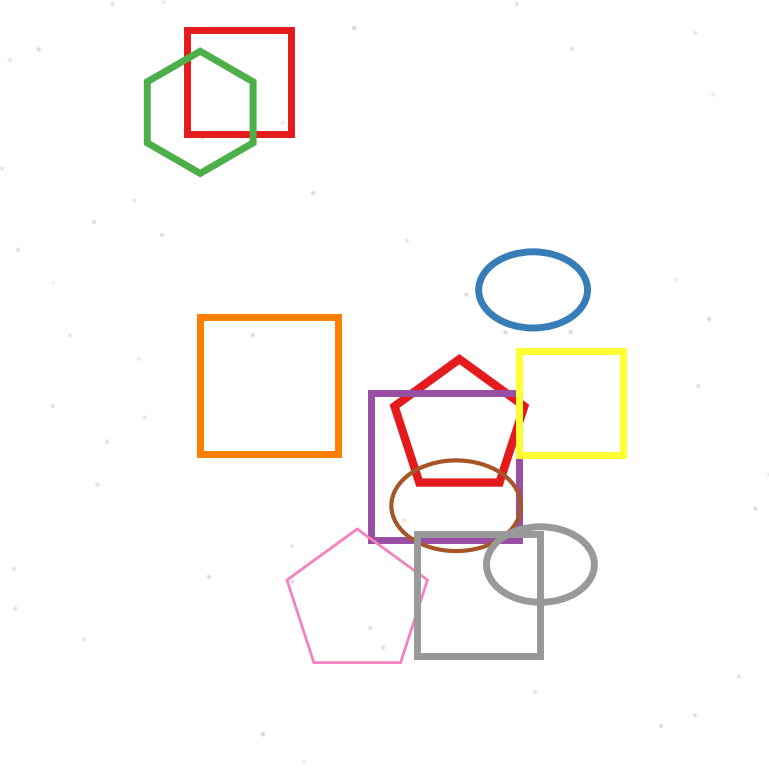[{"shape": "pentagon", "thickness": 3, "radius": 0.44, "center": [0.597, 0.445]}, {"shape": "square", "thickness": 2.5, "radius": 0.34, "center": [0.311, 0.893]}, {"shape": "oval", "thickness": 2.5, "radius": 0.35, "center": [0.692, 0.623]}, {"shape": "hexagon", "thickness": 2.5, "radius": 0.4, "center": [0.26, 0.854]}, {"shape": "square", "thickness": 2.5, "radius": 0.48, "center": [0.578, 0.394]}, {"shape": "square", "thickness": 2.5, "radius": 0.45, "center": [0.349, 0.499]}, {"shape": "square", "thickness": 2.5, "radius": 0.34, "center": [0.742, 0.476]}, {"shape": "oval", "thickness": 1.5, "radius": 0.42, "center": [0.592, 0.343]}, {"shape": "pentagon", "thickness": 1, "radius": 0.48, "center": [0.464, 0.217]}, {"shape": "square", "thickness": 2.5, "radius": 0.4, "center": [0.622, 0.227]}, {"shape": "oval", "thickness": 2.5, "radius": 0.35, "center": [0.702, 0.267]}]